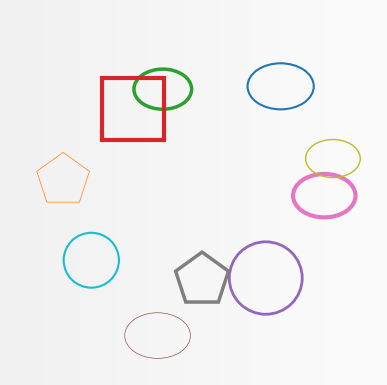[{"shape": "oval", "thickness": 1.5, "radius": 0.43, "center": [0.724, 0.776]}, {"shape": "pentagon", "thickness": 0.5, "radius": 0.36, "center": [0.163, 0.533]}, {"shape": "oval", "thickness": 2.5, "radius": 0.37, "center": [0.42, 0.768]}, {"shape": "square", "thickness": 3, "radius": 0.4, "center": [0.343, 0.717]}, {"shape": "circle", "thickness": 2, "radius": 0.47, "center": [0.686, 0.278]}, {"shape": "oval", "thickness": 0.5, "radius": 0.42, "center": [0.407, 0.128]}, {"shape": "oval", "thickness": 3, "radius": 0.4, "center": [0.837, 0.492]}, {"shape": "pentagon", "thickness": 2.5, "radius": 0.36, "center": [0.521, 0.274]}, {"shape": "oval", "thickness": 1, "radius": 0.35, "center": [0.859, 0.588]}, {"shape": "circle", "thickness": 1.5, "radius": 0.36, "center": [0.236, 0.324]}]